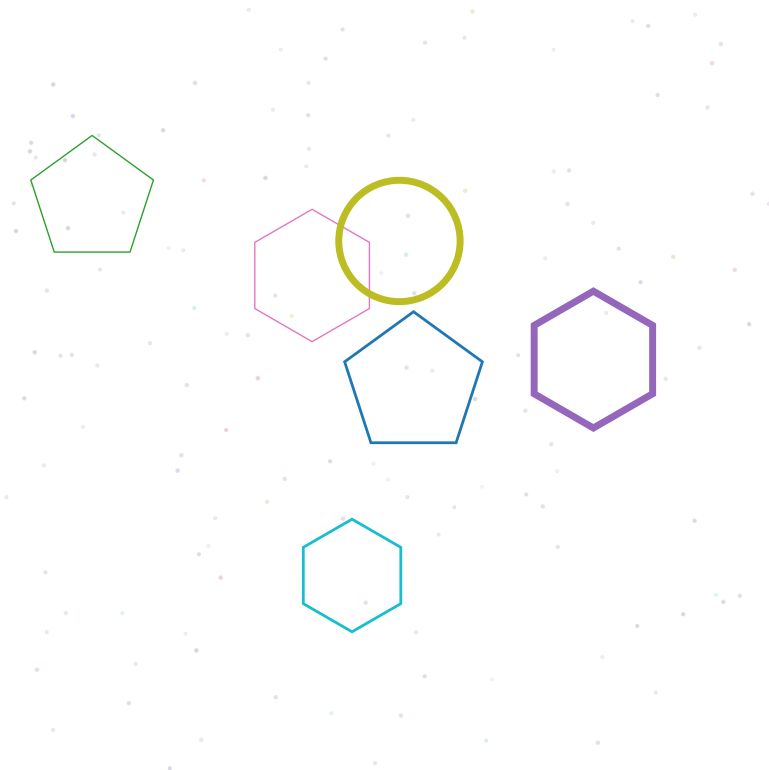[{"shape": "pentagon", "thickness": 1, "radius": 0.47, "center": [0.537, 0.501]}, {"shape": "pentagon", "thickness": 0.5, "radius": 0.42, "center": [0.12, 0.74]}, {"shape": "hexagon", "thickness": 2.5, "radius": 0.44, "center": [0.771, 0.533]}, {"shape": "hexagon", "thickness": 0.5, "radius": 0.43, "center": [0.405, 0.642]}, {"shape": "circle", "thickness": 2.5, "radius": 0.39, "center": [0.519, 0.687]}, {"shape": "hexagon", "thickness": 1, "radius": 0.37, "center": [0.457, 0.253]}]